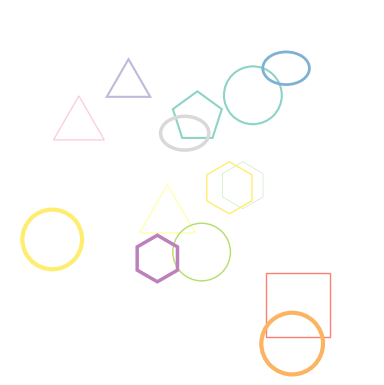[{"shape": "pentagon", "thickness": 1.5, "radius": 0.33, "center": [0.513, 0.696]}, {"shape": "circle", "thickness": 1.5, "radius": 0.38, "center": [0.657, 0.753]}, {"shape": "triangle", "thickness": 1, "radius": 0.42, "center": [0.435, 0.437]}, {"shape": "triangle", "thickness": 1.5, "radius": 0.33, "center": [0.334, 0.781]}, {"shape": "square", "thickness": 1, "radius": 0.41, "center": [0.775, 0.207]}, {"shape": "oval", "thickness": 2, "radius": 0.3, "center": [0.743, 0.823]}, {"shape": "circle", "thickness": 3, "radius": 0.4, "center": [0.759, 0.108]}, {"shape": "circle", "thickness": 1, "radius": 0.37, "center": [0.524, 0.345]}, {"shape": "triangle", "thickness": 1, "radius": 0.38, "center": [0.205, 0.675]}, {"shape": "oval", "thickness": 2.5, "radius": 0.31, "center": [0.48, 0.654]}, {"shape": "hexagon", "thickness": 2.5, "radius": 0.3, "center": [0.409, 0.329]}, {"shape": "hexagon", "thickness": 0.5, "radius": 0.3, "center": [0.631, 0.519]}, {"shape": "circle", "thickness": 3, "radius": 0.39, "center": [0.136, 0.378]}, {"shape": "hexagon", "thickness": 1, "radius": 0.34, "center": [0.596, 0.512]}]